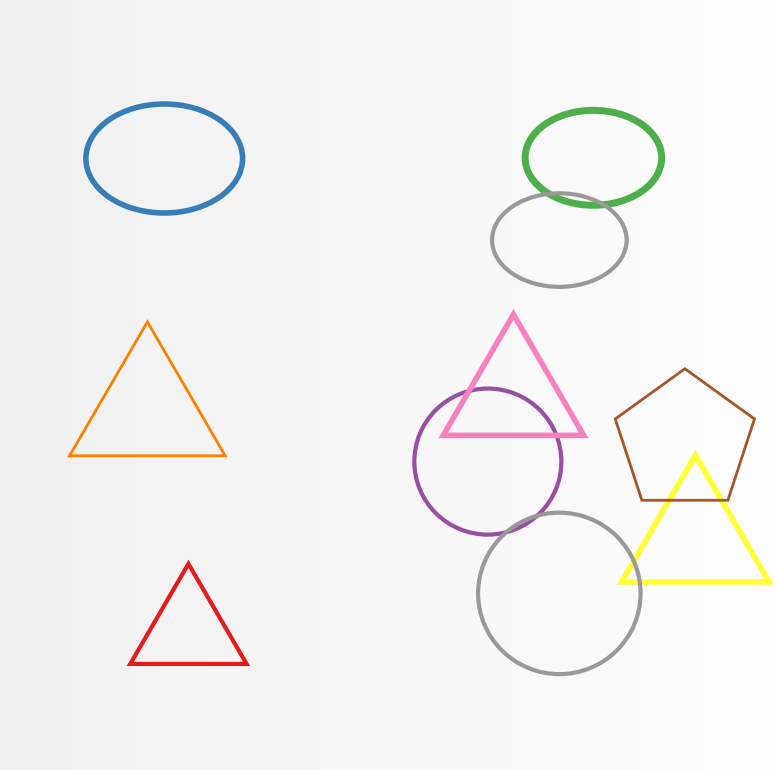[{"shape": "triangle", "thickness": 1.5, "radius": 0.43, "center": [0.243, 0.181]}, {"shape": "oval", "thickness": 2, "radius": 0.51, "center": [0.212, 0.794]}, {"shape": "oval", "thickness": 2.5, "radius": 0.44, "center": [0.766, 0.795]}, {"shape": "circle", "thickness": 1.5, "radius": 0.47, "center": [0.629, 0.401]}, {"shape": "triangle", "thickness": 1, "radius": 0.58, "center": [0.19, 0.466]}, {"shape": "triangle", "thickness": 2, "radius": 0.55, "center": [0.897, 0.299]}, {"shape": "pentagon", "thickness": 1, "radius": 0.47, "center": [0.884, 0.427]}, {"shape": "triangle", "thickness": 2, "radius": 0.52, "center": [0.663, 0.487]}, {"shape": "oval", "thickness": 1.5, "radius": 0.43, "center": [0.722, 0.688]}, {"shape": "circle", "thickness": 1.5, "radius": 0.52, "center": [0.722, 0.229]}]